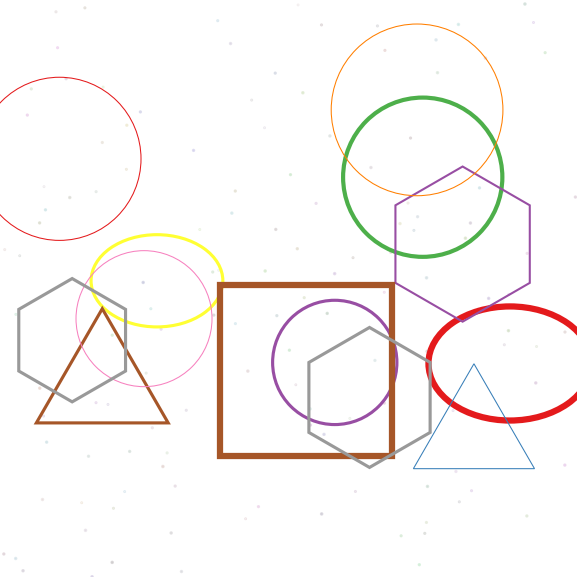[{"shape": "oval", "thickness": 3, "radius": 0.71, "center": [0.883, 0.37]}, {"shape": "circle", "thickness": 0.5, "radius": 0.71, "center": [0.103, 0.724]}, {"shape": "triangle", "thickness": 0.5, "radius": 0.61, "center": [0.821, 0.248]}, {"shape": "circle", "thickness": 2, "radius": 0.69, "center": [0.732, 0.692]}, {"shape": "circle", "thickness": 1.5, "radius": 0.54, "center": [0.58, 0.372]}, {"shape": "hexagon", "thickness": 1, "radius": 0.67, "center": [0.801, 0.576]}, {"shape": "circle", "thickness": 0.5, "radius": 0.74, "center": [0.722, 0.809]}, {"shape": "oval", "thickness": 1.5, "radius": 0.57, "center": [0.272, 0.513]}, {"shape": "triangle", "thickness": 1.5, "radius": 0.66, "center": [0.177, 0.333]}, {"shape": "square", "thickness": 3, "radius": 0.74, "center": [0.529, 0.358]}, {"shape": "circle", "thickness": 0.5, "radius": 0.59, "center": [0.249, 0.447]}, {"shape": "hexagon", "thickness": 1.5, "radius": 0.53, "center": [0.125, 0.41]}, {"shape": "hexagon", "thickness": 1.5, "radius": 0.61, "center": [0.64, 0.311]}]